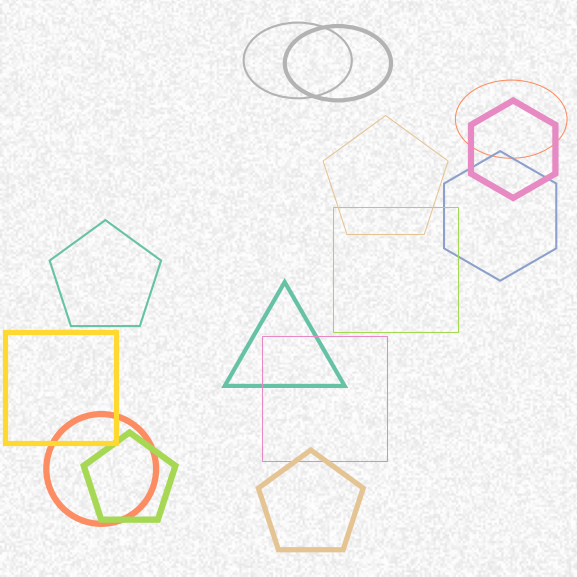[{"shape": "triangle", "thickness": 2, "radius": 0.6, "center": [0.493, 0.391]}, {"shape": "pentagon", "thickness": 1, "radius": 0.51, "center": [0.182, 0.517]}, {"shape": "oval", "thickness": 0.5, "radius": 0.48, "center": [0.885, 0.793]}, {"shape": "circle", "thickness": 3, "radius": 0.48, "center": [0.175, 0.187]}, {"shape": "hexagon", "thickness": 1, "radius": 0.56, "center": [0.866, 0.625]}, {"shape": "hexagon", "thickness": 3, "radius": 0.42, "center": [0.889, 0.741]}, {"shape": "square", "thickness": 0.5, "radius": 0.54, "center": [0.563, 0.309]}, {"shape": "square", "thickness": 0.5, "radius": 0.54, "center": [0.685, 0.533]}, {"shape": "pentagon", "thickness": 3, "radius": 0.42, "center": [0.224, 0.167]}, {"shape": "square", "thickness": 2.5, "radius": 0.48, "center": [0.105, 0.328]}, {"shape": "pentagon", "thickness": 2.5, "radius": 0.48, "center": [0.538, 0.124]}, {"shape": "pentagon", "thickness": 0.5, "radius": 0.57, "center": [0.668, 0.685]}, {"shape": "oval", "thickness": 1, "radius": 0.47, "center": [0.516, 0.894]}, {"shape": "oval", "thickness": 2, "radius": 0.46, "center": [0.585, 0.89]}]